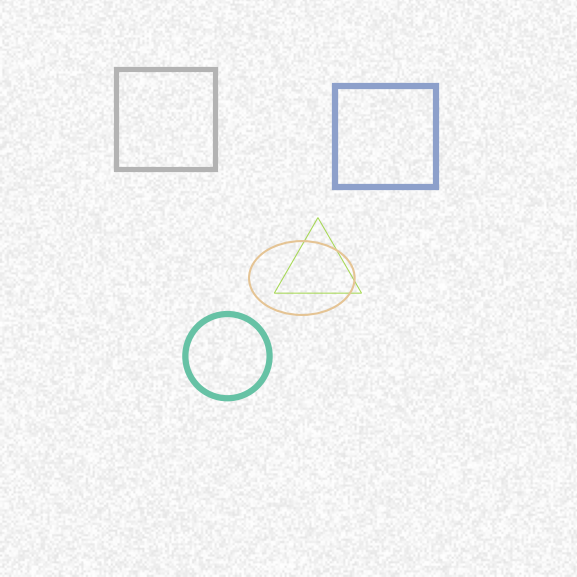[{"shape": "circle", "thickness": 3, "radius": 0.36, "center": [0.394, 0.382]}, {"shape": "square", "thickness": 3, "radius": 0.44, "center": [0.668, 0.763]}, {"shape": "triangle", "thickness": 0.5, "radius": 0.44, "center": [0.551, 0.535]}, {"shape": "oval", "thickness": 1, "radius": 0.46, "center": [0.523, 0.518]}, {"shape": "square", "thickness": 2.5, "radius": 0.43, "center": [0.287, 0.793]}]